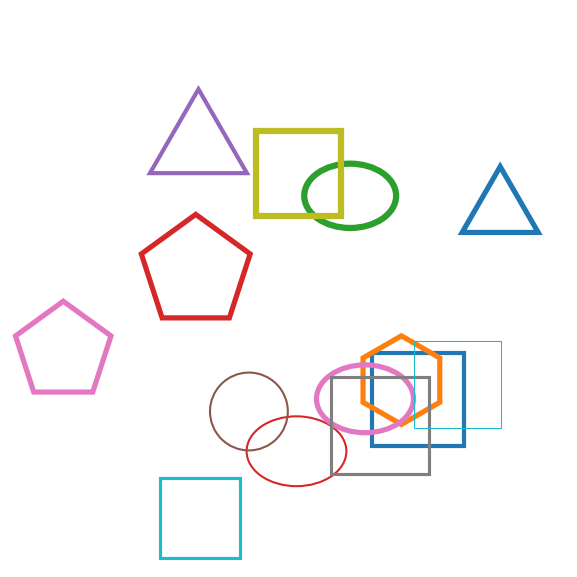[{"shape": "square", "thickness": 2, "radius": 0.4, "center": [0.724, 0.307]}, {"shape": "triangle", "thickness": 2.5, "radius": 0.38, "center": [0.866, 0.635]}, {"shape": "hexagon", "thickness": 2.5, "radius": 0.38, "center": [0.695, 0.341]}, {"shape": "oval", "thickness": 3, "radius": 0.4, "center": [0.606, 0.66]}, {"shape": "oval", "thickness": 1, "radius": 0.43, "center": [0.513, 0.218]}, {"shape": "pentagon", "thickness": 2.5, "radius": 0.5, "center": [0.339, 0.529]}, {"shape": "triangle", "thickness": 2, "radius": 0.48, "center": [0.344, 0.748]}, {"shape": "circle", "thickness": 1, "radius": 0.34, "center": [0.431, 0.287]}, {"shape": "pentagon", "thickness": 2.5, "radius": 0.43, "center": [0.11, 0.391]}, {"shape": "oval", "thickness": 2.5, "radius": 0.42, "center": [0.632, 0.309]}, {"shape": "square", "thickness": 1.5, "radius": 0.42, "center": [0.658, 0.263]}, {"shape": "square", "thickness": 3, "radius": 0.37, "center": [0.517, 0.698]}, {"shape": "square", "thickness": 0.5, "radius": 0.37, "center": [0.792, 0.333]}, {"shape": "square", "thickness": 1.5, "radius": 0.35, "center": [0.346, 0.102]}]